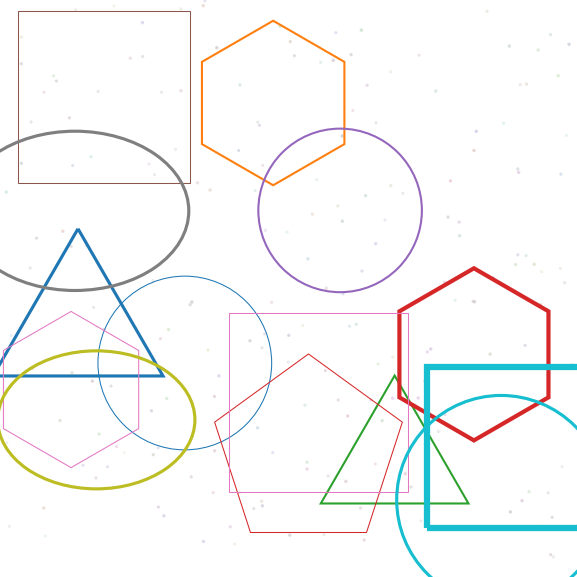[{"shape": "triangle", "thickness": 1.5, "radius": 0.85, "center": [0.135, 0.433]}, {"shape": "circle", "thickness": 0.5, "radius": 0.75, "center": [0.32, 0.371]}, {"shape": "hexagon", "thickness": 1, "radius": 0.71, "center": [0.473, 0.821]}, {"shape": "triangle", "thickness": 1, "radius": 0.74, "center": [0.683, 0.201]}, {"shape": "hexagon", "thickness": 2, "radius": 0.75, "center": [0.821, 0.386]}, {"shape": "pentagon", "thickness": 0.5, "radius": 0.85, "center": [0.534, 0.215]}, {"shape": "circle", "thickness": 1, "radius": 0.71, "center": [0.589, 0.635]}, {"shape": "square", "thickness": 0.5, "radius": 0.74, "center": [0.18, 0.83]}, {"shape": "square", "thickness": 0.5, "radius": 0.77, "center": [0.552, 0.302]}, {"shape": "hexagon", "thickness": 0.5, "radius": 0.68, "center": [0.123, 0.325]}, {"shape": "oval", "thickness": 1.5, "radius": 0.99, "center": [0.13, 0.634]}, {"shape": "oval", "thickness": 1.5, "radius": 0.85, "center": [0.167, 0.272]}, {"shape": "square", "thickness": 3, "radius": 0.7, "center": [0.879, 0.224]}, {"shape": "circle", "thickness": 1.5, "radius": 0.9, "center": [0.868, 0.134]}]